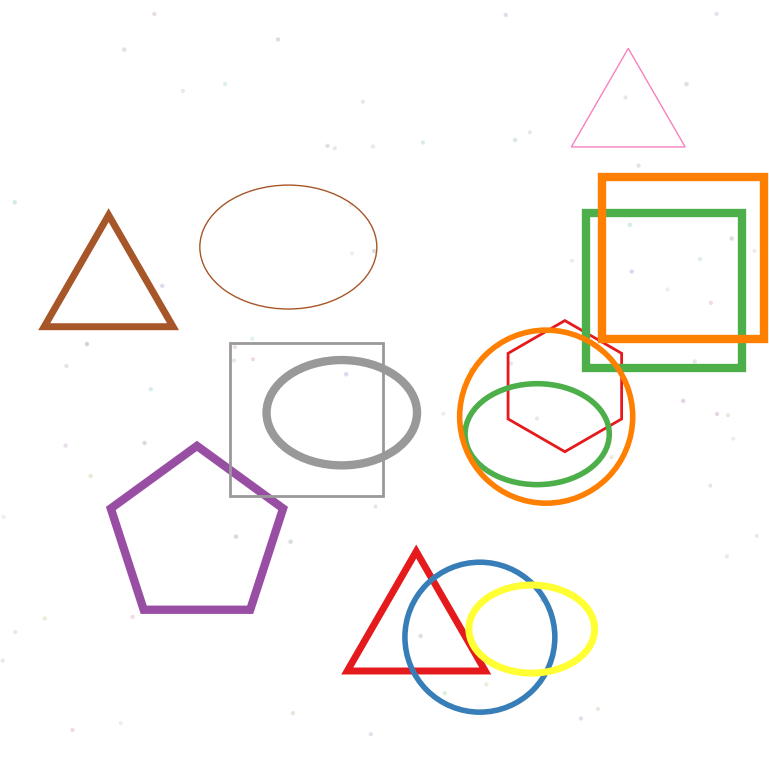[{"shape": "hexagon", "thickness": 1, "radius": 0.43, "center": [0.734, 0.499]}, {"shape": "triangle", "thickness": 2.5, "radius": 0.52, "center": [0.541, 0.18]}, {"shape": "circle", "thickness": 2, "radius": 0.49, "center": [0.623, 0.172]}, {"shape": "oval", "thickness": 2, "radius": 0.47, "center": [0.698, 0.436]}, {"shape": "square", "thickness": 3, "radius": 0.51, "center": [0.863, 0.623]}, {"shape": "pentagon", "thickness": 3, "radius": 0.59, "center": [0.256, 0.303]}, {"shape": "square", "thickness": 3, "radius": 0.53, "center": [0.887, 0.665]}, {"shape": "circle", "thickness": 2, "radius": 0.56, "center": [0.709, 0.459]}, {"shape": "oval", "thickness": 2.5, "radius": 0.41, "center": [0.691, 0.183]}, {"shape": "oval", "thickness": 0.5, "radius": 0.57, "center": [0.374, 0.679]}, {"shape": "triangle", "thickness": 2.5, "radius": 0.48, "center": [0.141, 0.624]}, {"shape": "triangle", "thickness": 0.5, "radius": 0.43, "center": [0.816, 0.852]}, {"shape": "square", "thickness": 1, "radius": 0.5, "center": [0.398, 0.455]}, {"shape": "oval", "thickness": 3, "radius": 0.49, "center": [0.444, 0.464]}]